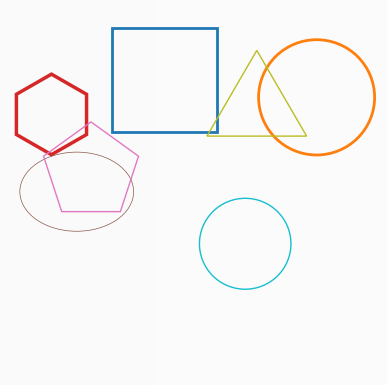[{"shape": "square", "thickness": 2, "radius": 0.68, "center": [0.424, 0.792]}, {"shape": "circle", "thickness": 2, "radius": 0.75, "center": [0.817, 0.747]}, {"shape": "hexagon", "thickness": 2.5, "radius": 0.52, "center": [0.133, 0.703]}, {"shape": "oval", "thickness": 0.5, "radius": 0.73, "center": [0.198, 0.502]}, {"shape": "pentagon", "thickness": 1, "radius": 0.64, "center": [0.235, 0.554]}, {"shape": "triangle", "thickness": 1, "radius": 0.74, "center": [0.663, 0.721]}, {"shape": "circle", "thickness": 1, "radius": 0.59, "center": [0.633, 0.367]}]